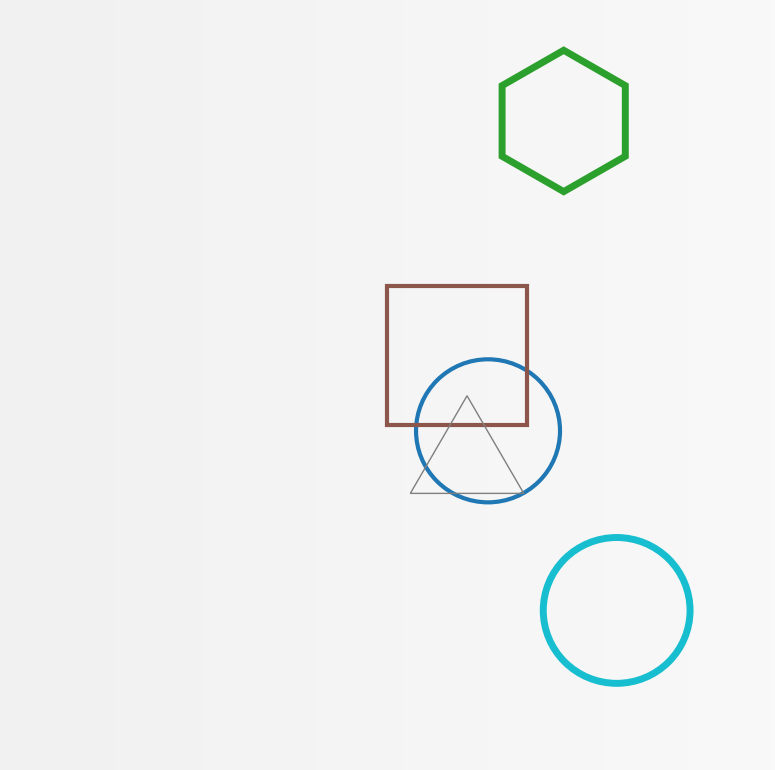[{"shape": "circle", "thickness": 1.5, "radius": 0.46, "center": [0.63, 0.44]}, {"shape": "hexagon", "thickness": 2.5, "radius": 0.46, "center": [0.727, 0.843]}, {"shape": "square", "thickness": 1.5, "radius": 0.45, "center": [0.589, 0.539]}, {"shape": "triangle", "thickness": 0.5, "radius": 0.42, "center": [0.603, 0.401]}, {"shape": "circle", "thickness": 2.5, "radius": 0.47, "center": [0.796, 0.207]}]